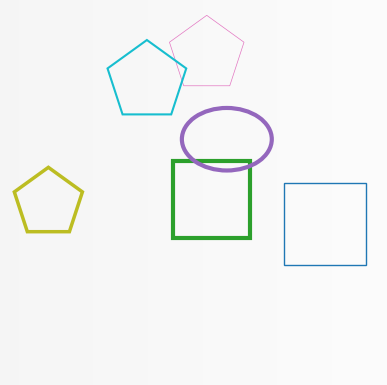[{"shape": "square", "thickness": 1, "radius": 0.53, "center": [0.839, 0.417]}, {"shape": "square", "thickness": 3, "radius": 0.49, "center": [0.546, 0.482]}, {"shape": "oval", "thickness": 3, "radius": 0.58, "center": [0.585, 0.638]}, {"shape": "pentagon", "thickness": 0.5, "radius": 0.51, "center": [0.533, 0.859]}, {"shape": "pentagon", "thickness": 2.5, "radius": 0.46, "center": [0.125, 0.473]}, {"shape": "pentagon", "thickness": 1.5, "radius": 0.53, "center": [0.379, 0.789]}]